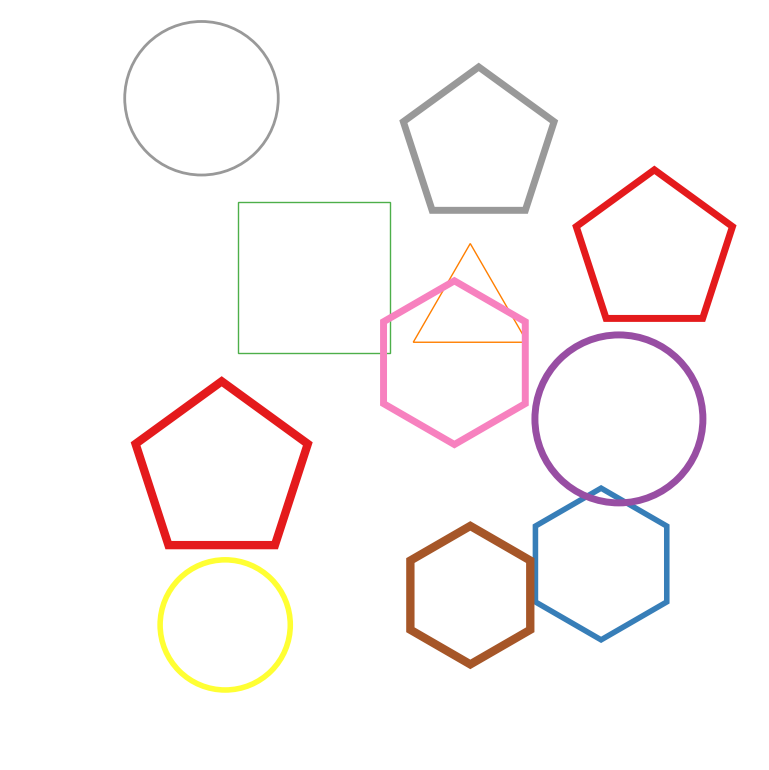[{"shape": "pentagon", "thickness": 2.5, "radius": 0.53, "center": [0.85, 0.673]}, {"shape": "pentagon", "thickness": 3, "radius": 0.59, "center": [0.288, 0.387]}, {"shape": "hexagon", "thickness": 2, "radius": 0.49, "center": [0.781, 0.268]}, {"shape": "square", "thickness": 0.5, "radius": 0.49, "center": [0.408, 0.64]}, {"shape": "circle", "thickness": 2.5, "radius": 0.55, "center": [0.804, 0.456]}, {"shape": "triangle", "thickness": 0.5, "radius": 0.43, "center": [0.611, 0.598]}, {"shape": "circle", "thickness": 2, "radius": 0.42, "center": [0.292, 0.188]}, {"shape": "hexagon", "thickness": 3, "radius": 0.45, "center": [0.611, 0.227]}, {"shape": "hexagon", "thickness": 2.5, "radius": 0.53, "center": [0.59, 0.529]}, {"shape": "pentagon", "thickness": 2.5, "radius": 0.51, "center": [0.622, 0.81]}, {"shape": "circle", "thickness": 1, "radius": 0.5, "center": [0.262, 0.872]}]